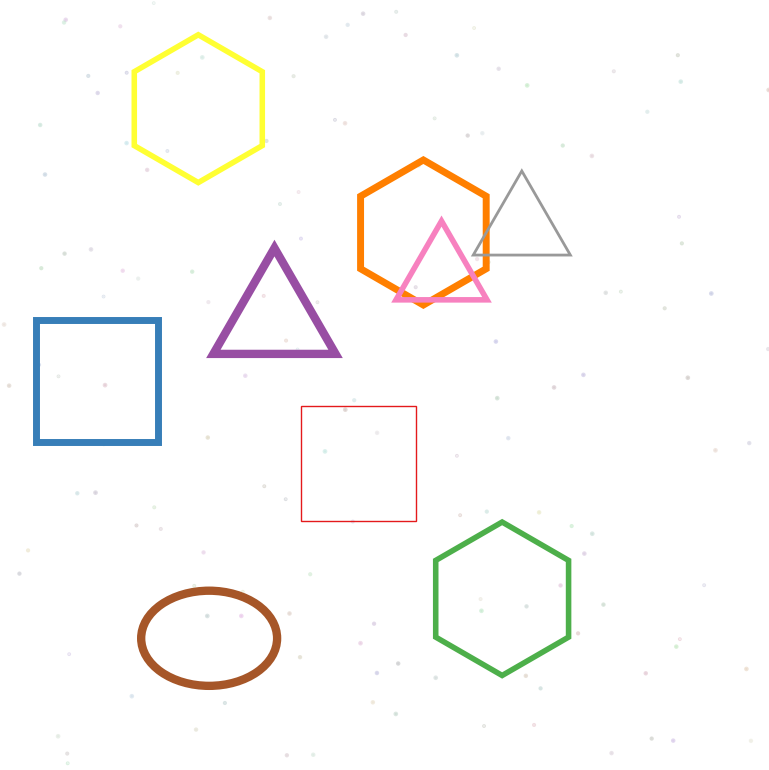[{"shape": "square", "thickness": 0.5, "radius": 0.37, "center": [0.465, 0.398]}, {"shape": "square", "thickness": 2.5, "radius": 0.39, "center": [0.126, 0.505]}, {"shape": "hexagon", "thickness": 2, "radius": 0.5, "center": [0.652, 0.222]}, {"shape": "triangle", "thickness": 3, "radius": 0.46, "center": [0.356, 0.586]}, {"shape": "hexagon", "thickness": 2.5, "radius": 0.47, "center": [0.55, 0.698]}, {"shape": "hexagon", "thickness": 2, "radius": 0.48, "center": [0.258, 0.859]}, {"shape": "oval", "thickness": 3, "radius": 0.44, "center": [0.272, 0.171]}, {"shape": "triangle", "thickness": 2, "radius": 0.34, "center": [0.573, 0.645]}, {"shape": "triangle", "thickness": 1, "radius": 0.36, "center": [0.678, 0.705]}]